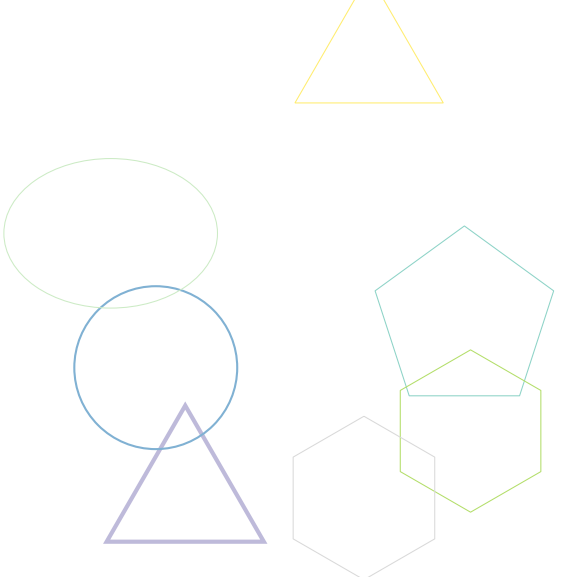[{"shape": "pentagon", "thickness": 0.5, "radius": 0.81, "center": [0.804, 0.445]}, {"shape": "triangle", "thickness": 2, "radius": 0.79, "center": [0.321, 0.14]}, {"shape": "circle", "thickness": 1, "radius": 0.71, "center": [0.27, 0.362]}, {"shape": "hexagon", "thickness": 0.5, "radius": 0.7, "center": [0.815, 0.253]}, {"shape": "hexagon", "thickness": 0.5, "radius": 0.71, "center": [0.63, 0.137]}, {"shape": "oval", "thickness": 0.5, "radius": 0.92, "center": [0.192, 0.595]}, {"shape": "triangle", "thickness": 0.5, "radius": 0.74, "center": [0.639, 0.895]}]